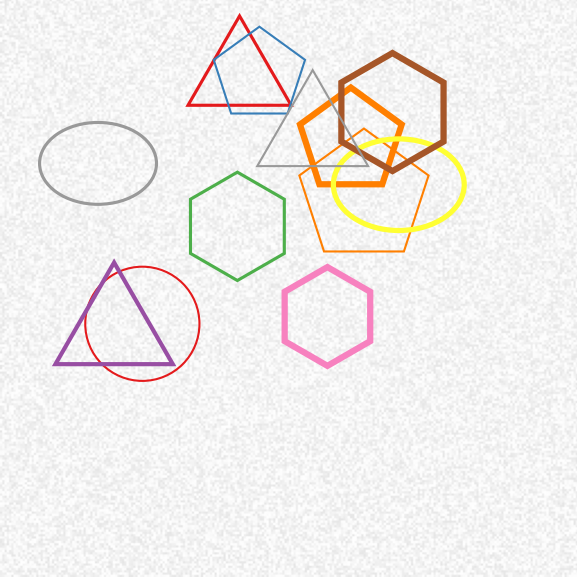[{"shape": "circle", "thickness": 1, "radius": 0.49, "center": [0.246, 0.438]}, {"shape": "triangle", "thickness": 1.5, "radius": 0.52, "center": [0.415, 0.868]}, {"shape": "pentagon", "thickness": 1, "radius": 0.42, "center": [0.449, 0.87]}, {"shape": "hexagon", "thickness": 1.5, "radius": 0.47, "center": [0.411, 0.607]}, {"shape": "triangle", "thickness": 2, "radius": 0.59, "center": [0.198, 0.427]}, {"shape": "pentagon", "thickness": 3, "radius": 0.46, "center": [0.607, 0.755]}, {"shape": "pentagon", "thickness": 1, "radius": 0.59, "center": [0.63, 0.659]}, {"shape": "oval", "thickness": 2.5, "radius": 0.57, "center": [0.691, 0.679]}, {"shape": "hexagon", "thickness": 3, "radius": 0.51, "center": [0.68, 0.805]}, {"shape": "hexagon", "thickness": 3, "radius": 0.43, "center": [0.567, 0.451]}, {"shape": "oval", "thickness": 1.5, "radius": 0.51, "center": [0.17, 0.716]}, {"shape": "triangle", "thickness": 1, "radius": 0.55, "center": [0.541, 0.767]}]